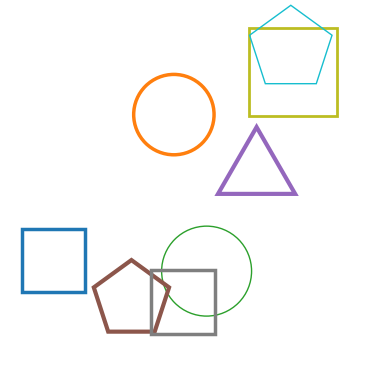[{"shape": "square", "thickness": 2.5, "radius": 0.41, "center": [0.139, 0.323]}, {"shape": "circle", "thickness": 2.5, "radius": 0.52, "center": [0.452, 0.702]}, {"shape": "circle", "thickness": 1, "radius": 0.58, "center": [0.537, 0.296]}, {"shape": "triangle", "thickness": 3, "radius": 0.58, "center": [0.666, 0.554]}, {"shape": "pentagon", "thickness": 3, "radius": 0.51, "center": [0.341, 0.222]}, {"shape": "square", "thickness": 2.5, "radius": 0.41, "center": [0.476, 0.215]}, {"shape": "square", "thickness": 2, "radius": 0.58, "center": [0.761, 0.813]}, {"shape": "pentagon", "thickness": 1, "radius": 0.56, "center": [0.755, 0.874]}]